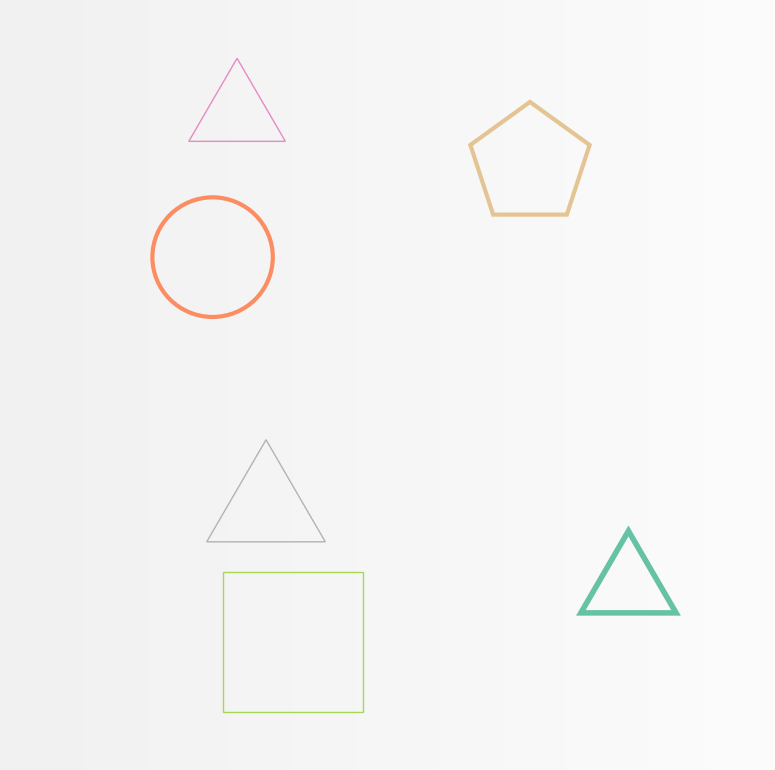[{"shape": "triangle", "thickness": 2, "radius": 0.35, "center": [0.811, 0.24]}, {"shape": "circle", "thickness": 1.5, "radius": 0.39, "center": [0.274, 0.666]}, {"shape": "triangle", "thickness": 0.5, "radius": 0.36, "center": [0.306, 0.852]}, {"shape": "square", "thickness": 0.5, "radius": 0.45, "center": [0.378, 0.166]}, {"shape": "pentagon", "thickness": 1.5, "radius": 0.4, "center": [0.684, 0.787]}, {"shape": "triangle", "thickness": 0.5, "radius": 0.44, "center": [0.343, 0.341]}]